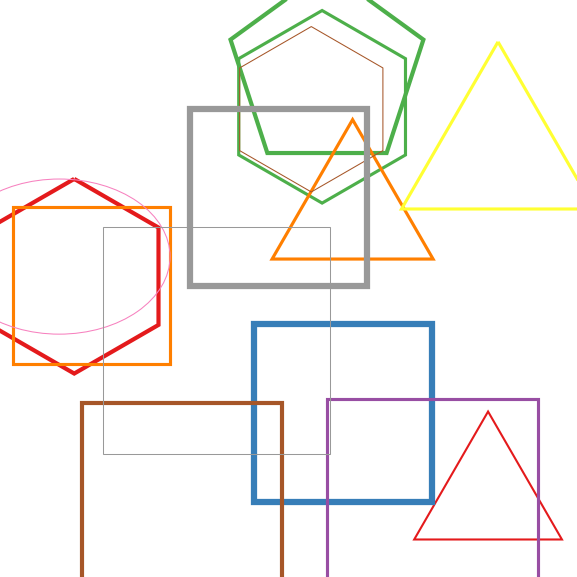[{"shape": "triangle", "thickness": 1, "radius": 0.74, "center": [0.845, 0.139]}, {"shape": "hexagon", "thickness": 2, "radius": 0.84, "center": [0.129, 0.521]}, {"shape": "square", "thickness": 3, "radius": 0.77, "center": [0.594, 0.284]}, {"shape": "pentagon", "thickness": 2, "radius": 0.88, "center": [0.566, 0.876]}, {"shape": "hexagon", "thickness": 1.5, "radius": 0.83, "center": [0.558, 0.814]}, {"shape": "square", "thickness": 1.5, "radius": 0.91, "center": [0.748, 0.125]}, {"shape": "square", "thickness": 1.5, "radius": 0.68, "center": [0.159, 0.504]}, {"shape": "triangle", "thickness": 1.5, "radius": 0.8, "center": [0.611, 0.631]}, {"shape": "triangle", "thickness": 1.5, "radius": 0.96, "center": [0.862, 0.734]}, {"shape": "hexagon", "thickness": 0.5, "radius": 0.72, "center": [0.539, 0.81]}, {"shape": "square", "thickness": 2, "radius": 0.87, "center": [0.315, 0.128]}, {"shape": "oval", "thickness": 0.5, "radius": 0.96, "center": [0.103, 0.555]}, {"shape": "square", "thickness": 3, "radius": 0.77, "center": [0.482, 0.657]}, {"shape": "square", "thickness": 0.5, "radius": 0.98, "center": [0.375, 0.41]}]